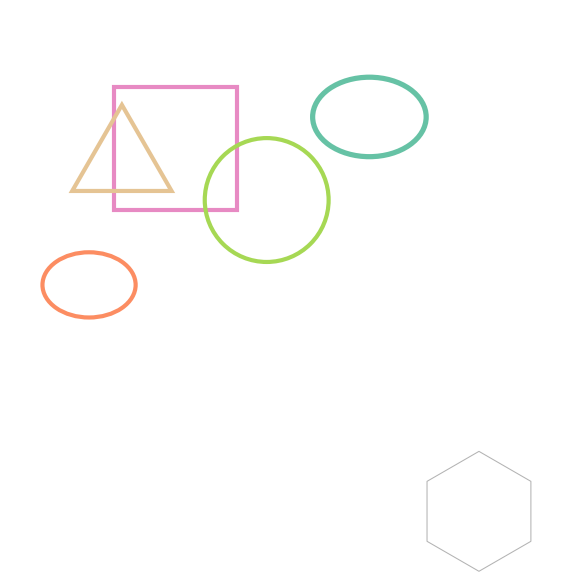[{"shape": "oval", "thickness": 2.5, "radius": 0.49, "center": [0.64, 0.797]}, {"shape": "oval", "thickness": 2, "radius": 0.4, "center": [0.154, 0.506]}, {"shape": "square", "thickness": 2, "radius": 0.53, "center": [0.305, 0.742]}, {"shape": "circle", "thickness": 2, "radius": 0.54, "center": [0.462, 0.653]}, {"shape": "triangle", "thickness": 2, "radius": 0.5, "center": [0.211, 0.718]}, {"shape": "hexagon", "thickness": 0.5, "radius": 0.52, "center": [0.829, 0.114]}]